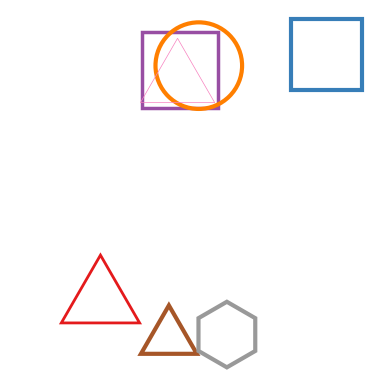[{"shape": "triangle", "thickness": 2, "radius": 0.59, "center": [0.261, 0.22]}, {"shape": "square", "thickness": 3, "radius": 0.46, "center": [0.847, 0.859]}, {"shape": "square", "thickness": 2.5, "radius": 0.5, "center": [0.468, 0.818]}, {"shape": "circle", "thickness": 3, "radius": 0.56, "center": [0.516, 0.83]}, {"shape": "triangle", "thickness": 3, "radius": 0.42, "center": [0.439, 0.123]}, {"shape": "triangle", "thickness": 0.5, "radius": 0.56, "center": [0.461, 0.789]}, {"shape": "hexagon", "thickness": 3, "radius": 0.43, "center": [0.589, 0.131]}]